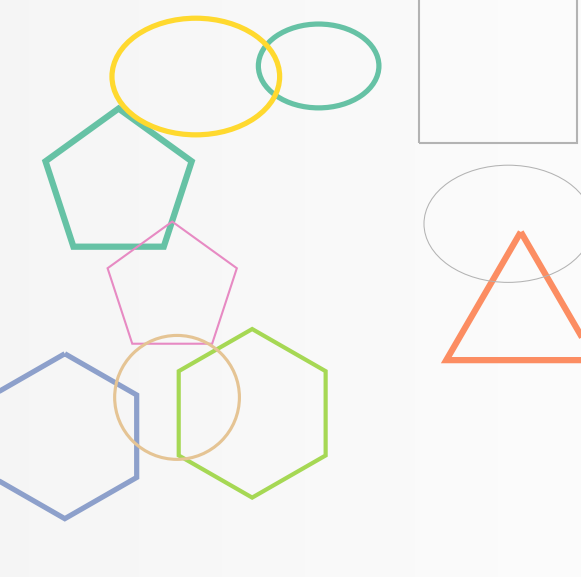[{"shape": "oval", "thickness": 2.5, "radius": 0.52, "center": [0.548, 0.885]}, {"shape": "pentagon", "thickness": 3, "radius": 0.66, "center": [0.204, 0.679]}, {"shape": "triangle", "thickness": 3, "radius": 0.74, "center": [0.896, 0.45]}, {"shape": "hexagon", "thickness": 2.5, "radius": 0.71, "center": [0.111, 0.244]}, {"shape": "pentagon", "thickness": 1, "radius": 0.58, "center": [0.296, 0.499]}, {"shape": "hexagon", "thickness": 2, "radius": 0.73, "center": [0.434, 0.283]}, {"shape": "oval", "thickness": 2.5, "radius": 0.72, "center": [0.337, 0.867]}, {"shape": "circle", "thickness": 1.5, "radius": 0.54, "center": [0.305, 0.311]}, {"shape": "oval", "thickness": 0.5, "radius": 0.72, "center": [0.874, 0.612]}, {"shape": "square", "thickness": 1, "radius": 0.68, "center": [0.857, 0.886]}]